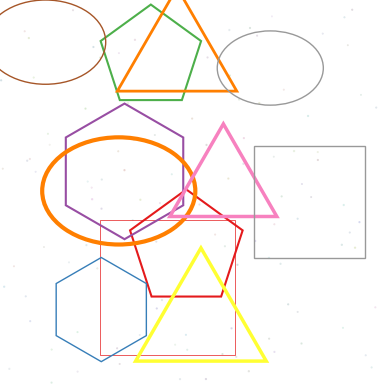[{"shape": "pentagon", "thickness": 1.5, "radius": 0.77, "center": [0.484, 0.354]}, {"shape": "square", "thickness": 0.5, "radius": 0.87, "center": [0.435, 0.253]}, {"shape": "hexagon", "thickness": 1, "radius": 0.68, "center": [0.263, 0.196]}, {"shape": "pentagon", "thickness": 1.5, "radius": 0.69, "center": [0.392, 0.851]}, {"shape": "hexagon", "thickness": 1.5, "radius": 0.88, "center": [0.323, 0.555]}, {"shape": "triangle", "thickness": 2, "radius": 0.9, "center": [0.46, 0.853]}, {"shape": "oval", "thickness": 3, "radius": 0.99, "center": [0.308, 0.504]}, {"shape": "triangle", "thickness": 2.5, "radius": 0.98, "center": [0.522, 0.16]}, {"shape": "oval", "thickness": 1, "radius": 0.78, "center": [0.118, 0.891]}, {"shape": "triangle", "thickness": 2.5, "radius": 0.8, "center": [0.58, 0.518]}, {"shape": "oval", "thickness": 1, "radius": 0.69, "center": [0.702, 0.823]}, {"shape": "square", "thickness": 1, "radius": 0.73, "center": [0.804, 0.476]}]